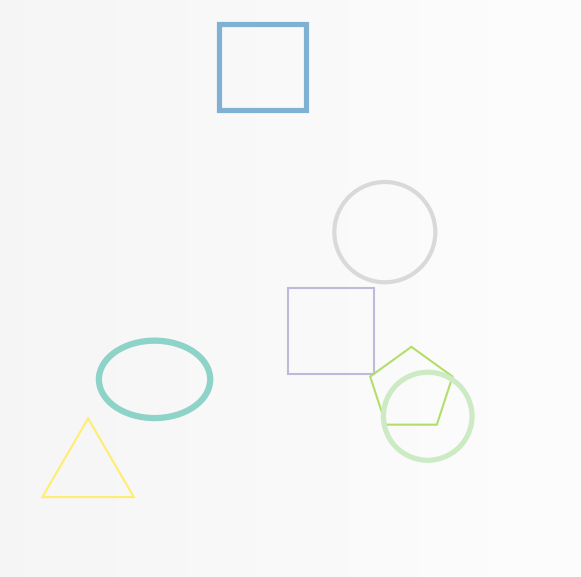[{"shape": "oval", "thickness": 3, "radius": 0.48, "center": [0.266, 0.342]}, {"shape": "square", "thickness": 1, "radius": 0.37, "center": [0.57, 0.426]}, {"shape": "square", "thickness": 2.5, "radius": 0.37, "center": [0.452, 0.883]}, {"shape": "pentagon", "thickness": 1, "radius": 0.37, "center": [0.708, 0.324]}, {"shape": "circle", "thickness": 2, "radius": 0.43, "center": [0.662, 0.597]}, {"shape": "circle", "thickness": 2.5, "radius": 0.38, "center": [0.736, 0.278]}, {"shape": "triangle", "thickness": 1, "radius": 0.45, "center": [0.152, 0.184]}]